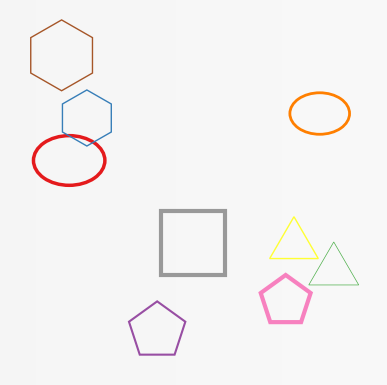[{"shape": "oval", "thickness": 2.5, "radius": 0.46, "center": [0.179, 0.583]}, {"shape": "hexagon", "thickness": 1, "radius": 0.36, "center": [0.224, 0.694]}, {"shape": "triangle", "thickness": 0.5, "radius": 0.37, "center": [0.861, 0.297]}, {"shape": "pentagon", "thickness": 1.5, "radius": 0.38, "center": [0.406, 0.141]}, {"shape": "oval", "thickness": 2, "radius": 0.39, "center": [0.825, 0.705]}, {"shape": "triangle", "thickness": 1, "radius": 0.36, "center": [0.759, 0.365]}, {"shape": "hexagon", "thickness": 1, "radius": 0.46, "center": [0.159, 0.856]}, {"shape": "pentagon", "thickness": 3, "radius": 0.34, "center": [0.737, 0.218]}, {"shape": "square", "thickness": 3, "radius": 0.41, "center": [0.497, 0.37]}]